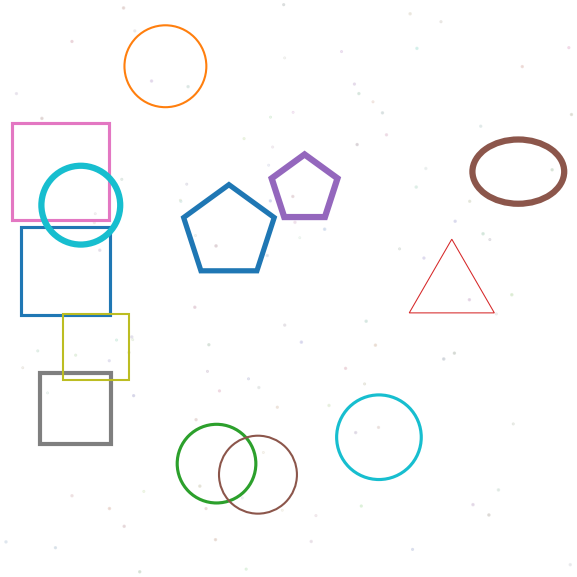[{"shape": "pentagon", "thickness": 2.5, "radius": 0.41, "center": [0.396, 0.597]}, {"shape": "square", "thickness": 1.5, "radius": 0.38, "center": [0.113, 0.529]}, {"shape": "circle", "thickness": 1, "radius": 0.35, "center": [0.286, 0.884]}, {"shape": "circle", "thickness": 1.5, "radius": 0.34, "center": [0.375, 0.196]}, {"shape": "triangle", "thickness": 0.5, "radius": 0.43, "center": [0.782, 0.5]}, {"shape": "pentagon", "thickness": 3, "radius": 0.3, "center": [0.527, 0.672]}, {"shape": "oval", "thickness": 3, "radius": 0.4, "center": [0.898, 0.702]}, {"shape": "circle", "thickness": 1, "radius": 0.34, "center": [0.447, 0.177]}, {"shape": "square", "thickness": 1.5, "radius": 0.42, "center": [0.104, 0.702]}, {"shape": "square", "thickness": 2, "radius": 0.3, "center": [0.131, 0.292]}, {"shape": "square", "thickness": 1, "radius": 0.29, "center": [0.166, 0.398]}, {"shape": "circle", "thickness": 1.5, "radius": 0.37, "center": [0.656, 0.242]}, {"shape": "circle", "thickness": 3, "radius": 0.34, "center": [0.14, 0.644]}]